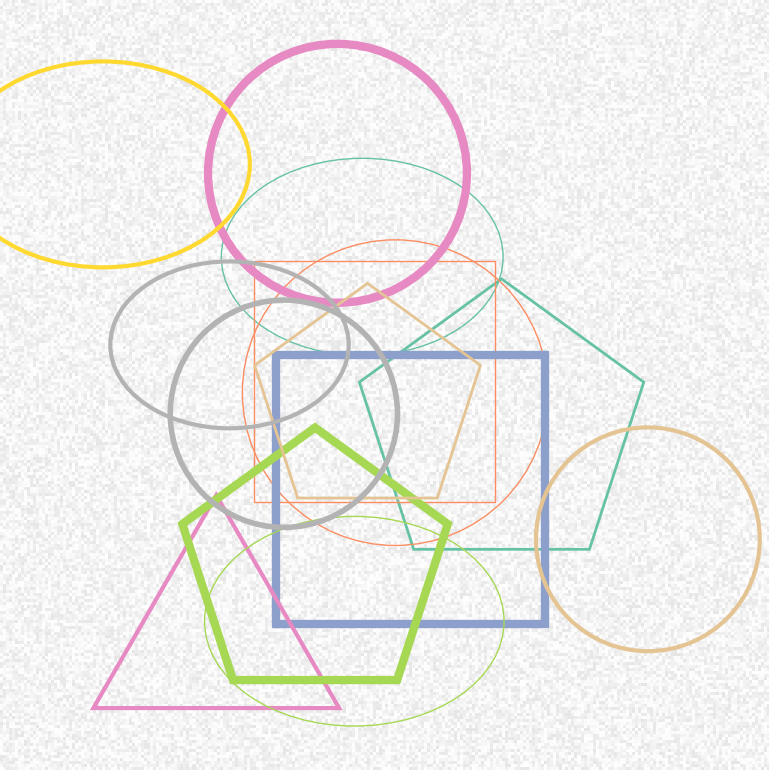[{"shape": "pentagon", "thickness": 1, "radius": 0.97, "center": [0.651, 0.444]}, {"shape": "oval", "thickness": 0.5, "radius": 0.91, "center": [0.47, 0.666]}, {"shape": "square", "thickness": 0.5, "radius": 0.78, "center": [0.486, 0.505]}, {"shape": "circle", "thickness": 0.5, "radius": 0.99, "center": [0.513, 0.49]}, {"shape": "square", "thickness": 3, "radius": 0.87, "center": [0.534, 0.364]}, {"shape": "circle", "thickness": 3, "radius": 0.84, "center": [0.438, 0.775]}, {"shape": "triangle", "thickness": 1.5, "radius": 0.92, "center": [0.281, 0.173]}, {"shape": "oval", "thickness": 0.5, "radius": 0.97, "center": [0.46, 0.193]}, {"shape": "pentagon", "thickness": 3, "radius": 0.91, "center": [0.409, 0.263]}, {"shape": "oval", "thickness": 1.5, "radius": 0.96, "center": [0.133, 0.787]}, {"shape": "pentagon", "thickness": 1, "radius": 0.77, "center": [0.477, 0.478]}, {"shape": "circle", "thickness": 1.5, "radius": 0.73, "center": [0.841, 0.3]}, {"shape": "oval", "thickness": 1.5, "radius": 0.77, "center": [0.298, 0.552]}, {"shape": "circle", "thickness": 2, "radius": 0.74, "center": [0.369, 0.463]}]